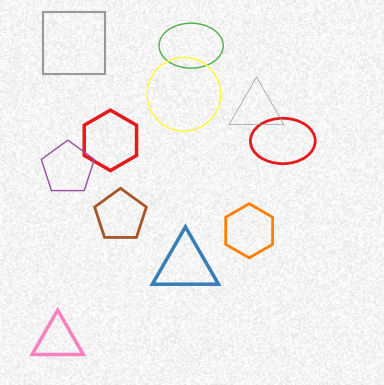[{"shape": "hexagon", "thickness": 2.5, "radius": 0.39, "center": [0.287, 0.635]}, {"shape": "oval", "thickness": 2, "radius": 0.42, "center": [0.735, 0.634]}, {"shape": "triangle", "thickness": 2.5, "radius": 0.5, "center": [0.482, 0.311]}, {"shape": "oval", "thickness": 1, "radius": 0.42, "center": [0.496, 0.881]}, {"shape": "pentagon", "thickness": 1, "radius": 0.36, "center": [0.176, 0.564]}, {"shape": "hexagon", "thickness": 2, "radius": 0.35, "center": [0.647, 0.401]}, {"shape": "circle", "thickness": 1, "radius": 0.48, "center": [0.478, 0.755]}, {"shape": "pentagon", "thickness": 2, "radius": 0.35, "center": [0.313, 0.44]}, {"shape": "triangle", "thickness": 2.5, "radius": 0.38, "center": [0.15, 0.118]}, {"shape": "square", "thickness": 1.5, "radius": 0.4, "center": [0.193, 0.889]}, {"shape": "triangle", "thickness": 0.5, "radius": 0.41, "center": [0.666, 0.718]}]